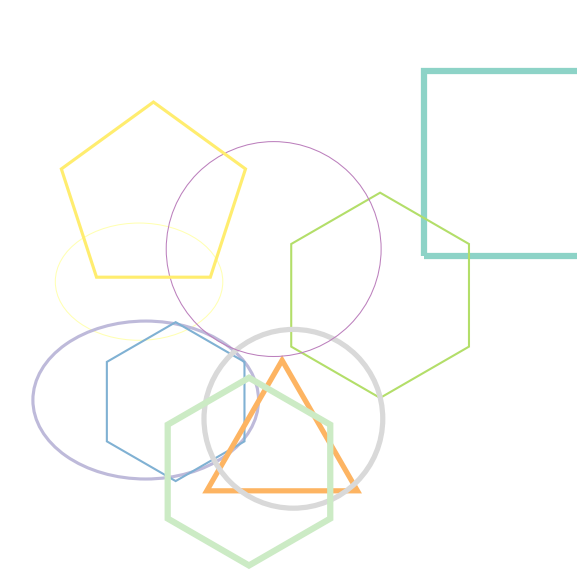[{"shape": "square", "thickness": 3, "radius": 0.8, "center": [0.894, 0.715]}, {"shape": "oval", "thickness": 0.5, "radius": 0.73, "center": [0.241, 0.511]}, {"shape": "oval", "thickness": 1.5, "radius": 0.98, "center": [0.252, 0.306]}, {"shape": "hexagon", "thickness": 1, "radius": 0.69, "center": [0.304, 0.304]}, {"shape": "triangle", "thickness": 2.5, "radius": 0.75, "center": [0.488, 0.225]}, {"shape": "hexagon", "thickness": 1, "radius": 0.89, "center": [0.658, 0.488]}, {"shape": "circle", "thickness": 2.5, "radius": 0.77, "center": [0.508, 0.274]}, {"shape": "circle", "thickness": 0.5, "radius": 0.93, "center": [0.474, 0.568]}, {"shape": "hexagon", "thickness": 3, "radius": 0.81, "center": [0.431, 0.182]}, {"shape": "pentagon", "thickness": 1.5, "radius": 0.84, "center": [0.266, 0.655]}]